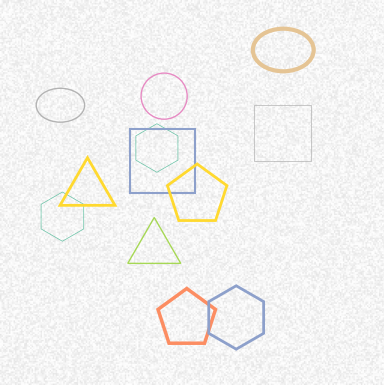[{"shape": "hexagon", "thickness": 0.5, "radius": 0.32, "center": [0.408, 0.616]}, {"shape": "hexagon", "thickness": 0.5, "radius": 0.32, "center": [0.162, 0.437]}, {"shape": "pentagon", "thickness": 2.5, "radius": 0.39, "center": [0.485, 0.172]}, {"shape": "hexagon", "thickness": 2, "radius": 0.41, "center": [0.613, 0.175]}, {"shape": "square", "thickness": 1.5, "radius": 0.42, "center": [0.422, 0.581]}, {"shape": "circle", "thickness": 1, "radius": 0.3, "center": [0.426, 0.75]}, {"shape": "triangle", "thickness": 1, "radius": 0.4, "center": [0.401, 0.356]}, {"shape": "pentagon", "thickness": 2, "radius": 0.41, "center": [0.512, 0.493]}, {"shape": "triangle", "thickness": 2, "radius": 0.41, "center": [0.227, 0.508]}, {"shape": "oval", "thickness": 3, "radius": 0.4, "center": [0.736, 0.87]}, {"shape": "oval", "thickness": 1, "radius": 0.31, "center": [0.157, 0.727]}, {"shape": "square", "thickness": 0.5, "radius": 0.37, "center": [0.734, 0.655]}]